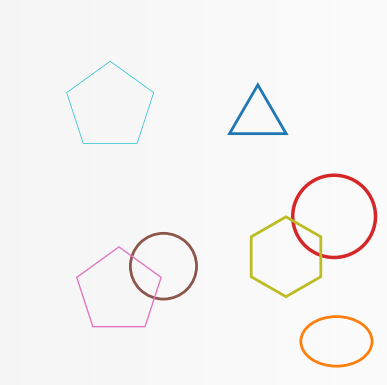[{"shape": "triangle", "thickness": 2, "radius": 0.42, "center": [0.665, 0.695]}, {"shape": "oval", "thickness": 2, "radius": 0.46, "center": [0.868, 0.113]}, {"shape": "circle", "thickness": 2.5, "radius": 0.53, "center": [0.862, 0.438]}, {"shape": "circle", "thickness": 2, "radius": 0.43, "center": [0.422, 0.309]}, {"shape": "pentagon", "thickness": 1, "radius": 0.57, "center": [0.307, 0.244]}, {"shape": "hexagon", "thickness": 2, "radius": 0.52, "center": [0.738, 0.333]}, {"shape": "pentagon", "thickness": 0.5, "radius": 0.59, "center": [0.284, 0.723]}]